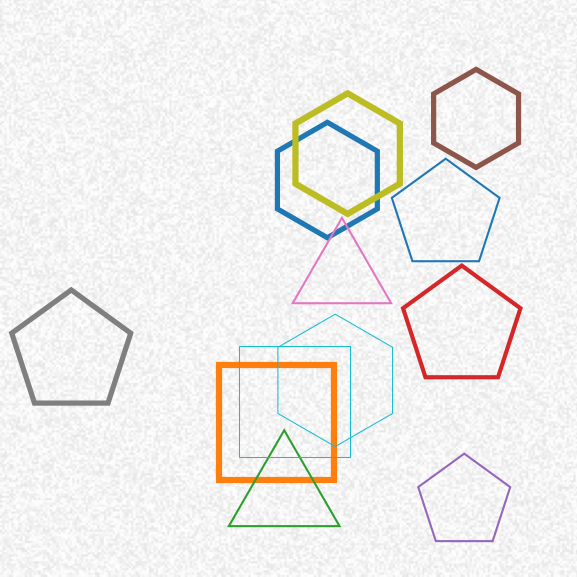[{"shape": "hexagon", "thickness": 2.5, "radius": 0.5, "center": [0.567, 0.687]}, {"shape": "pentagon", "thickness": 1, "radius": 0.49, "center": [0.772, 0.626]}, {"shape": "square", "thickness": 3, "radius": 0.5, "center": [0.479, 0.268]}, {"shape": "triangle", "thickness": 1, "radius": 0.55, "center": [0.492, 0.143]}, {"shape": "pentagon", "thickness": 2, "radius": 0.53, "center": [0.8, 0.432]}, {"shape": "pentagon", "thickness": 1, "radius": 0.42, "center": [0.804, 0.13]}, {"shape": "hexagon", "thickness": 2.5, "radius": 0.42, "center": [0.824, 0.794]}, {"shape": "triangle", "thickness": 1, "radius": 0.49, "center": [0.592, 0.523]}, {"shape": "pentagon", "thickness": 2.5, "radius": 0.54, "center": [0.123, 0.389]}, {"shape": "hexagon", "thickness": 3, "radius": 0.52, "center": [0.602, 0.733]}, {"shape": "square", "thickness": 0.5, "radius": 0.48, "center": [0.51, 0.304]}, {"shape": "hexagon", "thickness": 0.5, "radius": 0.57, "center": [0.58, 0.34]}]